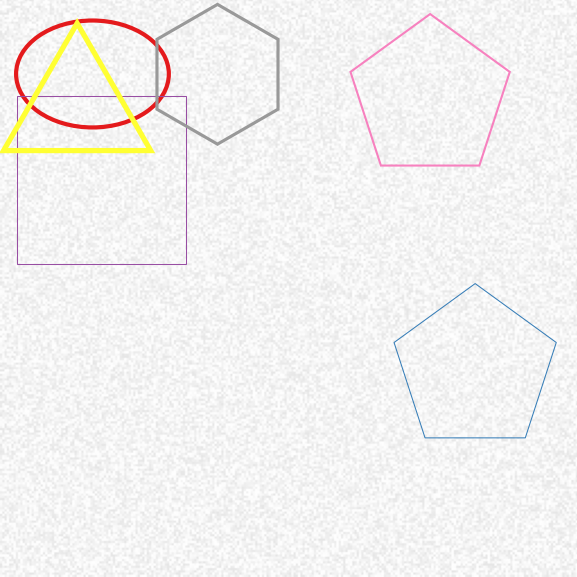[{"shape": "oval", "thickness": 2, "radius": 0.66, "center": [0.16, 0.871]}, {"shape": "pentagon", "thickness": 0.5, "radius": 0.74, "center": [0.823, 0.36]}, {"shape": "square", "thickness": 0.5, "radius": 0.73, "center": [0.176, 0.687]}, {"shape": "triangle", "thickness": 2.5, "radius": 0.74, "center": [0.134, 0.812]}, {"shape": "pentagon", "thickness": 1, "radius": 0.73, "center": [0.745, 0.83]}, {"shape": "hexagon", "thickness": 1.5, "radius": 0.61, "center": [0.377, 0.871]}]